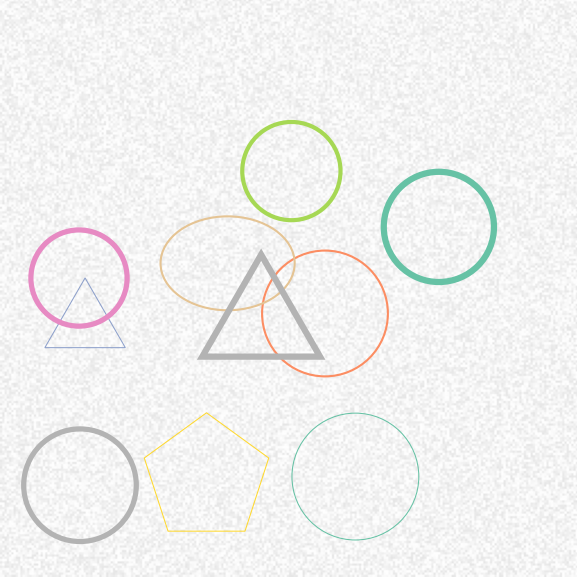[{"shape": "circle", "thickness": 3, "radius": 0.48, "center": [0.76, 0.606]}, {"shape": "circle", "thickness": 0.5, "radius": 0.55, "center": [0.615, 0.174]}, {"shape": "circle", "thickness": 1, "radius": 0.54, "center": [0.563, 0.456]}, {"shape": "triangle", "thickness": 0.5, "radius": 0.4, "center": [0.147, 0.437]}, {"shape": "circle", "thickness": 2.5, "radius": 0.42, "center": [0.137, 0.518]}, {"shape": "circle", "thickness": 2, "radius": 0.43, "center": [0.505, 0.703]}, {"shape": "pentagon", "thickness": 0.5, "radius": 0.57, "center": [0.358, 0.171]}, {"shape": "oval", "thickness": 1, "radius": 0.58, "center": [0.394, 0.543]}, {"shape": "circle", "thickness": 2.5, "radius": 0.49, "center": [0.139, 0.159]}, {"shape": "triangle", "thickness": 3, "radius": 0.59, "center": [0.452, 0.44]}]